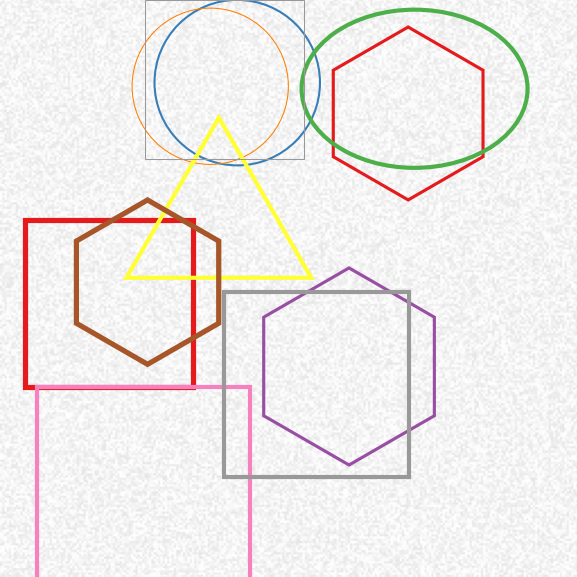[{"shape": "hexagon", "thickness": 1.5, "radius": 0.75, "center": [0.707, 0.803]}, {"shape": "square", "thickness": 2.5, "radius": 0.73, "center": [0.189, 0.473]}, {"shape": "circle", "thickness": 1, "radius": 0.72, "center": [0.411, 0.856]}, {"shape": "oval", "thickness": 2, "radius": 0.98, "center": [0.718, 0.845]}, {"shape": "hexagon", "thickness": 1.5, "radius": 0.85, "center": [0.604, 0.365]}, {"shape": "circle", "thickness": 0.5, "radius": 0.68, "center": [0.364, 0.85]}, {"shape": "triangle", "thickness": 2, "radius": 0.92, "center": [0.379, 0.611]}, {"shape": "hexagon", "thickness": 2.5, "radius": 0.71, "center": [0.256, 0.511]}, {"shape": "square", "thickness": 2, "radius": 0.92, "center": [0.248, 0.145]}, {"shape": "square", "thickness": 2, "radius": 0.8, "center": [0.549, 0.334]}, {"shape": "square", "thickness": 0.5, "radius": 0.69, "center": [0.389, 0.861]}]